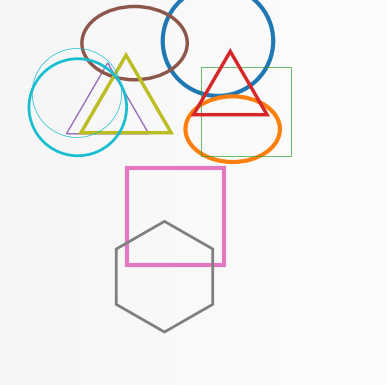[{"shape": "circle", "thickness": 3, "radius": 0.71, "center": [0.563, 0.893]}, {"shape": "oval", "thickness": 3, "radius": 0.61, "center": [0.6, 0.664]}, {"shape": "square", "thickness": 0.5, "radius": 0.58, "center": [0.636, 0.71]}, {"shape": "triangle", "thickness": 2.5, "radius": 0.55, "center": [0.594, 0.757]}, {"shape": "triangle", "thickness": 1, "radius": 0.61, "center": [0.278, 0.714]}, {"shape": "oval", "thickness": 2.5, "radius": 0.68, "center": [0.347, 0.888]}, {"shape": "square", "thickness": 3, "radius": 0.63, "center": [0.452, 0.438]}, {"shape": "hexagon", "thickness": 2, "radius": 0.72, "center": [0.424, 0.281]}, {"shape": "triangle", "thickness": 2.5, "radius": 0.67, "center": [0.325, 0.722]}, {"shape": "circle", "thickness": 2, "radius": 0.63, "center": [0.201, 0.721]}, {"shape": "circle", "thickness": 0.5, "radius": 0.58, "center": [0.199, 0.758]}]